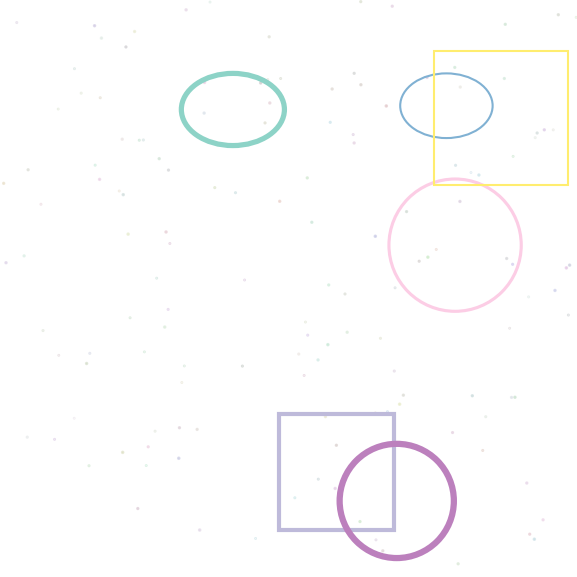[{"shape": "oval", "thickness": 2.5, "radius": 0.45, "center": [0.403, 0.81]}, {"shape": "square", "thickness": 2, "radius": 0.5, "center": [0.582, 0.182]}, {"shape": "oval", "thickness": 1, "radius": 0.4, "center": [0.773, 0.816]}, {"shape": "circle", "thickness": 1.5, "radius": 0.57, "center": [0.788, 0.575]}, {"shape": "circle", "thickness": 3, "radius": 0.49, "center": [0.687, 0.132]}, {"shape": "square", "thickness": 1, "radius": 0.58, "center": [0.867, 0.795]}]